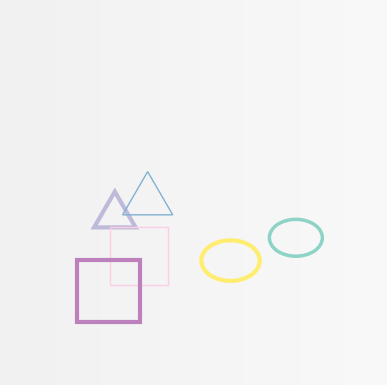[{"shape": "oval", "thickness": 2.5, "radius": 0.34, "center": [0.764, 0.382]}, {"shape": "triangle", "thickness": 3, "radius": 0.31, "center": [0.296, 0.44]}, {"shape": "triangle", "thickness": 1, "radius": 0.37, "center": [0.381, 0.479]}, {"shape": "square", "thickness": 1, "radius": 0.38, "center": [0.358, 0.336]}, {"shape": "square", "thickness": 3, "radius": 0.4, "center": [0.281, 0.244]}, {"shape": "oval", "thickness": 3, "radius": 0.38, "center": [0.595, 0.323]}]